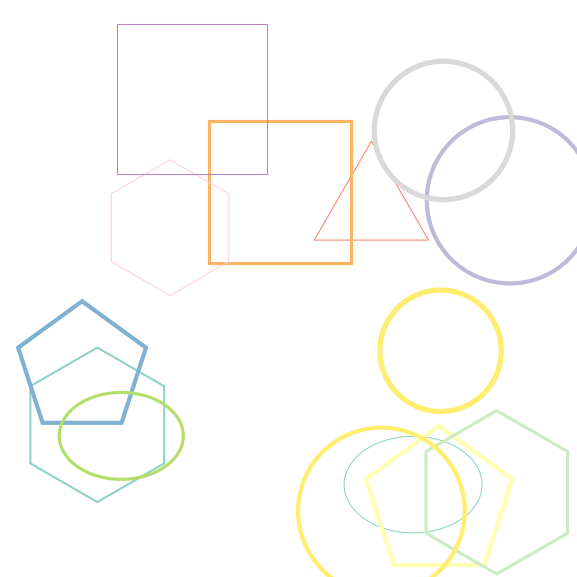[{"shape": "hexagon", "thickness": 1, "radius": 0.67, "center": [0.168, 0.264]}, {"shape": "oval", "thickness": 0.5, "radius": 0.6, "center": [0.715, 0.16]}, {"shape": "pentagon", "thickness": 2, "radius": 0.67, "center": [0.76, 0.128]}, {"shape": "circle", "thickness": 2, "radius": 0.72, "center": [0.883, 0.652]}, {"shape": "triangle", "thickness": 0.5, "radius": 0.57, "center": [0.643, 0.64]}, {"shape": "pentagon", "thickness": 2, "radius": 0.58, "center": [0.142, 0.361]}, {"shape": "square", "thickness": 1.5, "radius": 0.62, "center": [0.484, 0.667]}, {"shape": "oval", "thickness": 1.5, "radius": 0.54, "center": [0.21, 0.244]}, {"shape": "hexagon", "thickness": 0.5, "radius": 0.59, "center": [0.294, 0.605]}, {"shape": "circle", "thickness": 2.5, "radius": 0.6, "center": [0.768, 0.773]}, {"shape": "square", "thickness": 0.5, "radius": 0.65, "center": [0.332, 0.827]}, {"shape": "hexagon", "thickness": 1.5, "radius": 0.71, "center": [0.86, 0.147]}, {"shape": "circle", "thickness": 2.5, "radius": 0.53, "center": [0.763, 0.392]}, {"shape": "circle", "thickness": 2, "radius": 0.72, "center": [0.661, 0.114]}]